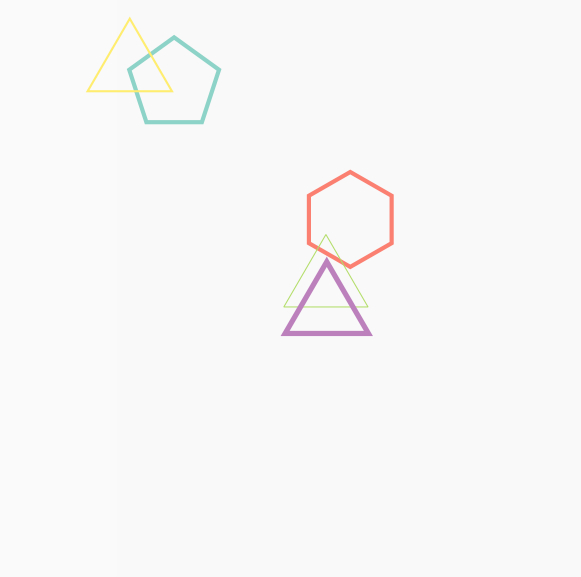[{"shape": "pentagon", "thickness": 2, "radius": 0.41, "center": [0.3, 0.853]}, {"shape": "hexagon", "thickness": 2, "radius": 0.41, "center": [0.603, 0.619]}, {"shape": "triangle", "thickness": 0.5, "radius": 0.42, "center": [0.561, 0.509]}, {"shape": "triangle", "thickness": 2.5, "radius": 0.41, "center": [0.562, 0.463]}, {"shape": "triangle", "thickness": 1, "radius": 0.42, "center": [0.223, 0.883]}]